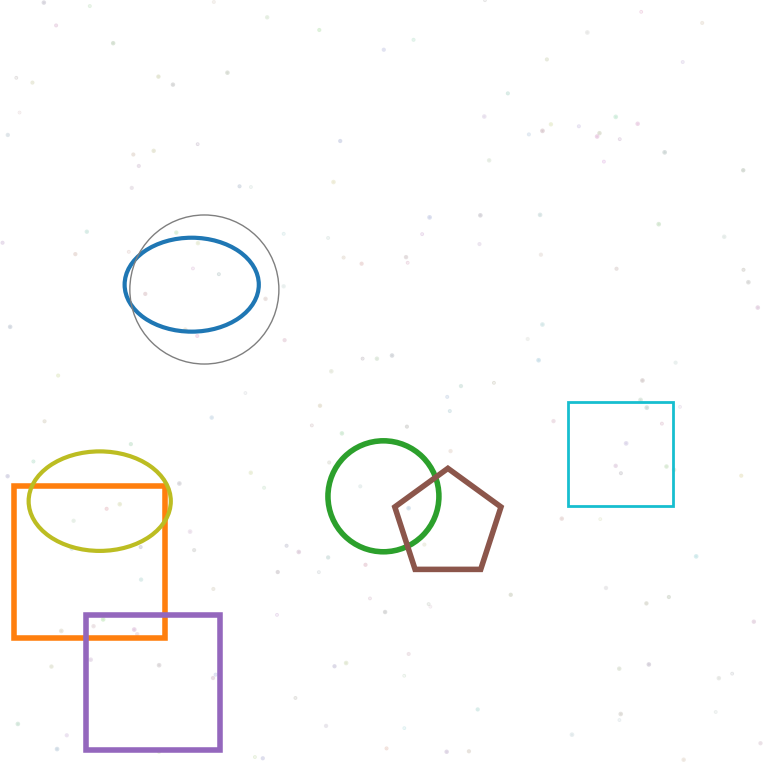[{"shape": "oval", "thickness": 1.5, "radius": 0.44, "center": [0.249, 0.63]}, {"shape": "square", "thickness": 2, "radius": 0.49, "center": [0.116, 0.27]}, {"shape": "circle", "thickness": 2, "radius": 0.36, "center": [0.498, 0.355]}, {"shape": "square", "thickness": 2, "radius": 0.44, "center": [0.199, 0.114]}, {"shape": "pentagon", "thickness": 2, "radius": 0.36, "center": [0.582, 0.319]}, {"shape": "circle", "thickness": 0.5, "radius": 0.48, "center": [0.265, 0.624]}, {"shape": "oval", "thickness": 1.5, "radius": 0.46, "center": [0.129, 0.349]}, {"shape": "square", "thickness": 1, "radius": 0.34, "center": [0.806, 0.41]}]